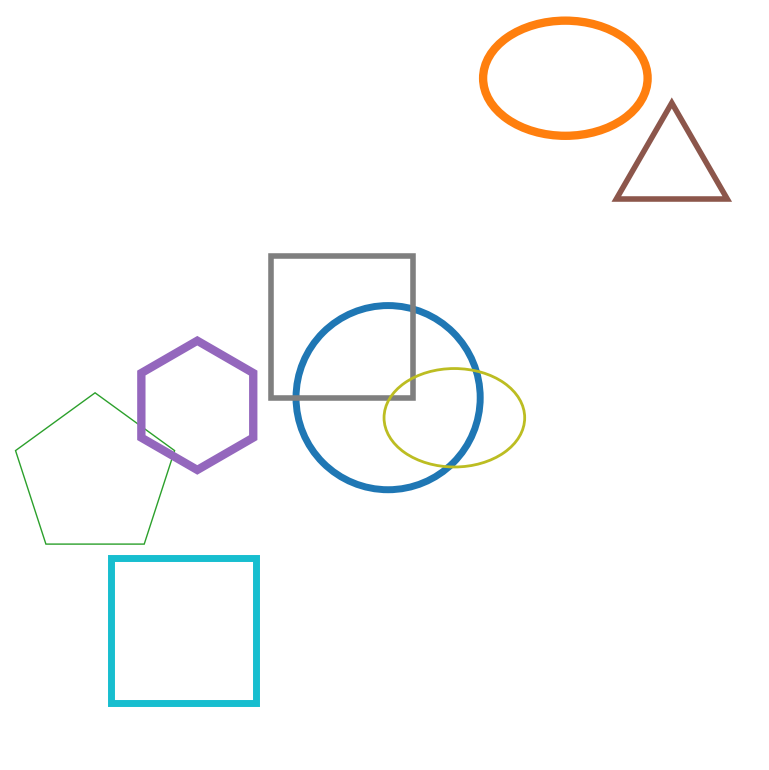[{"shape": "circle", "thickness": 2.5, "radius": 0.6, "center": [0.504, 0.484]}, {"shape": "oval", "thickness": 3, "radius": 0.53, "center": [0.734, 0.898]}, {"shape": "pentagon", "thickness": 0.5, "radius": 0.54, "center": [0.123, 0.381]}, {"shape": "hexagon", "thickness": 3, "radius": 0.42, "center": [0.256, 0.474]}, {"shape": "triangle", "thickness": 2, "radius": 0.42, "center": [0.872, 0.783]}, {"shape": "square", "thickness": 2, "radius": 0.46, "center": [0.444, 0.575]}, {"shape": "oval", "thickness": 1, "radius": 0.46, "center": [0.59, 0.457]}, {"shape": "square", "thickness": 2.5, "radius": 0.47, "center": [0.238, 0.181]}]